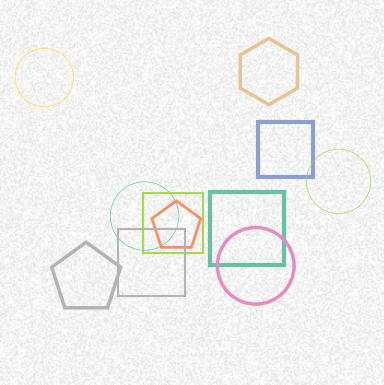[{"shape": "square", "thickness": 3, "radius": 0.48, "center": [0.642, 0.407]}, {"shape": "circle", "thickness": 0.5, "radius": 0.45, "center": [0.375, 0.439]}, {"shape": "pentagon", "thickness": 2, "radius": 0.33, "center": [0.458, 0.412]}, {"shape": "square", "thickness": 3, "radius": 0.36, "center": [0.741, 0.612]}, {"shape": "circle", "thickness": 2.5, "radius": 0.5, "center": [0.664, 0.31]}, {"shape": "square", "thickness": 1.5, "radius": 0.39, "center": [0.449, 0.421]}, {"shape": "circle", "thickness": 0.5, "radius": 0.42, "center": [0.879, 0.529]}, {"shape": "circle", "thickness": 0.5, "radius": 0.38, "center": [0.115, 0.799]}, {"shape": "hexagon", "thickness": 2.5, "radius": 0.43, "center": [0.698, 0.814]}, {"shape": "square", "thickness": 1.5, "radius": 0.44, "center": [0.394, 0.318]}, {"shape": "pentagon", "thickness": 2.5, "radius": 0.47, "center": [0.224, 0.277]}]